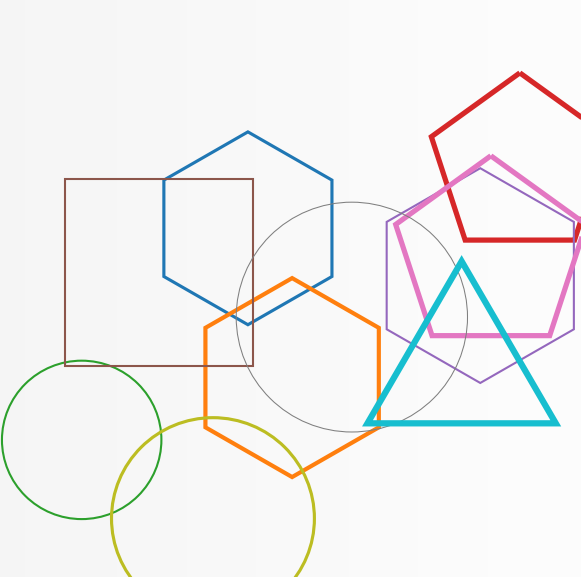[{"shape": "hexagon", "thickness": 1.5, "radius": 0.83, "center": [0.427, 0.604]}, {"shape": "hexagon", "thickness": 2, "radius": 0.86, "center": [0.503, 0.345]}, {"shape": "circle", "thickness": 1, "radius": 0.69, "center": [0.141, 0.237]}, {"shape": "pentagon", "thickness": 2.5, "radius": 0.8, "center": [0.894, 0.713]}, {"shape": "hexagon", "thickness": 1, "radius": 0.93, "center": [0.826, 0.522]}, {"shape": "square", "thickness": 1, "radius": 0.81, "center": [0.273, 0.527]}, {"shape": "pentagon", "thickness": 2.5, "radius": 0.86, "center": [0.844, 0.557]}, {"shape": "circle", "thickness": 0.5, "radius": 0.99, "center": [0.605, 0.45]}, {"shape": "circle", "thickness": 1.5, "radius": 0.87, "center": [0.366, 0.101]}, {"shape": "triangle", "thickness": 3, "radius": 0.94, "center": [0.794, 0.36]}]